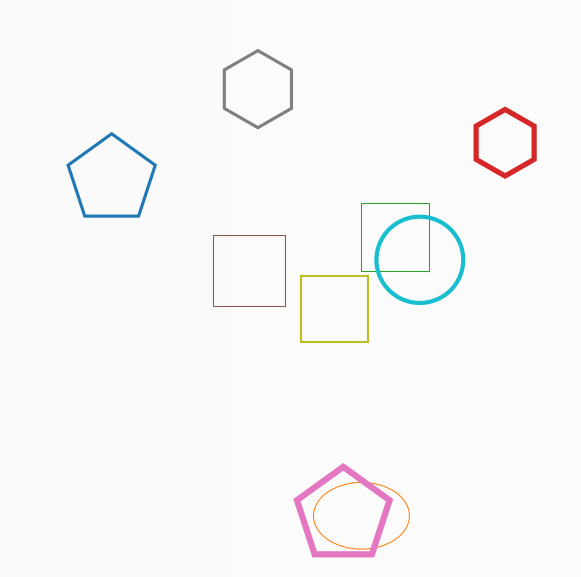[{"shape": "pentagon", "thickness": 1.5, "radius": 0.39, "center": [0.192, 0.689]}, {"shape": "oval", "thickness": 0.5, "radius": 0.41, "center": [0.622, 0.106]}, {"shape": "square", "thickness": 0.5, "radius": 0.29, "center": [0.68, 0.588]}, {"shape": "hexagon", "thickness": 2.5, "radius": 0.29, "center": [0.869, 0.752]}, {"shape": "square", "thickness": 0.5, "radius": 0.31, "center": [0.428, 0.531]}, {"shape": "pentagon", "thickness": 3, "radius": 0.42, "center": [0.591, 0.107]}, {"shape": "hexagon", "thickness": 1.5, "radius": 0.33, "center": [0.444, 0.845]}, {"shape": "square", "thickness": 1, "radius": 0.29, "center": [0.575, 0.464]}, {"shape": "circle", "thickness": 2, "radius": 0.37, "center": [0.722, 0.549]}]